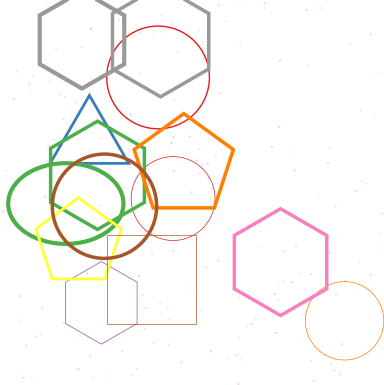[{"shape": "circle", "thickness": 1, "radius": 0.67, "center": [0.411, 0.799]}, {"shape": "circle", "thickness": 0.5, "radius": 0.54, "center": [0.45, 0.484]}, {"shape": "triangle", "thickness": 2, "radius": 0.59, "center": [0.232, 0.635]}, {"shape": "oval", "thickness": 3, "radius": 0.75, "center": [0.171, 0.471]}, {"shape": "hexagon", "thickness": 2.5, "radius": 0.7, "center": [0.253, 0.545]}, {"shape": "hexagon", "thickness": 0.5, "radius": 0.54, "center": [0.263, 0.213]}, {"shape": "circle", "thickness": 0.5, "radius": 0.51, "center": [0.895, 0.167]}, {"shape": "pentagon", "thickness": 2.5, "radius": 0.68, "center": [0.477, 0.57]}, {"shape": "pentagon", "thickness": 2, "radius": 0.58, "center": [0.204, 0.37]}, {"shape": "square", "thickness": 0.5, "radius": 0.58, "center": [0.393, 0.274]}, {"shape": "circle", "thickness": 2.5, "radius": 0.68, "center": [0.271, 0.464]}, {"shape": "hexagon", "thickness": 2.5, "radius": 0.69, "center": [0.729, 0.319]}, {"shape": "hexagon", "thickness": 3, "radius": 0.63, "center": [0.213, 0.897]}, {"shape": "hexagon", "thickness": 2.5, "radius": 0.72, "center": [0.417, 0.893]}]